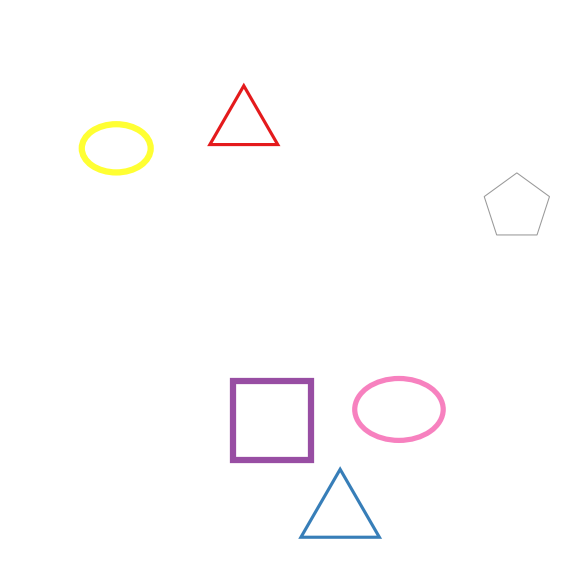[{"shape": "triangle", "thickness": 1.5, "radius": 0.34, "center": [0.422, 0.783]}, {"shape": "triangle", "thickness": 1.5, "radius": 0.39, "center": [0.589, 0.108]}, {"shape": "square", "thickness": 3, "radius": 0.34, "center": [0.471, 0.271]}, {"shape": "oval", "thickness": 3, "radius": 0.3, "center": [0.201, 0.742]}, {"shape": "oval", "thickness": 2.5, "radius": 0.38, "center": [0.691, 0.29]}, {"shape": "pentagon", "thickness": 0.5, "radius": 0.3, "center": [0.895, 0.64]}]